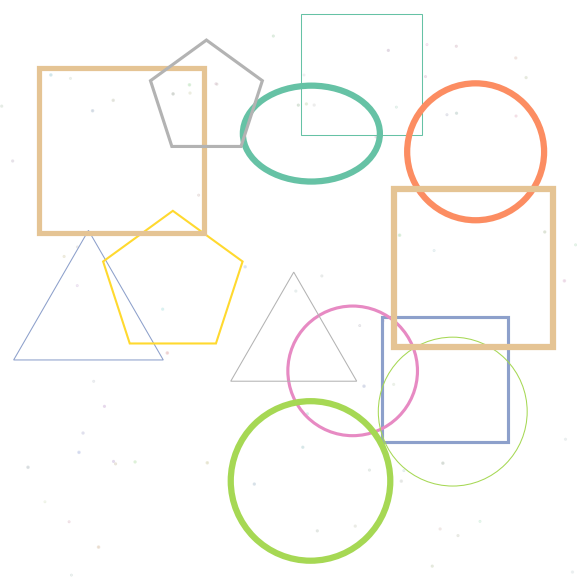[{"shape": "oval", "thickness": 3, "radius": 0.59, "center": [0.539, 0.768]}, {"shape": "square", "thickness": 0.5, "radius": 0.53, "center": [0.626, 0.87]}, {"shape": "circle", "thickness": 3, "radius": 0.59, "center": [0.824, 0.736]}, {"shape": "square", "thickness": 1.5, "radius": 0.54, "center": [0.77, 0.342]}, {"shape": "triangle", "thickness": 0.5, "radius": 0.75, "center": [0.153, 0.451]}, {"shape": "circle", "thickness": 1.5, "radius": 0.56, "center": [0.611, 0.357]}, {"shape": "circle", "thickness": 3, "radius": 0.69, "center": [0.538, 0.166]}, {"shape": "circle", "thickness": 0.5, "radius": 0.64, "center": [0.784, 0.286]}, {"shape": "pentagon", "thickness": 1, "radius": 0.63, "center": [0.299, 0.507]}, {"shape": "square", "thickness": 2.5, "radius": 0.71, "center": [0.211, 0.738]}, {"shape": "square", "thickness": 3, "radius": 0.68, "center": [0.82, 0.535]}, {"shape": "pentagon", "thickness": 1.5, "radius": 0.51, "center": [0.357, 0.828]}, {"shape": "triangle", "thickness": 0.5, "radius": 0.63, "center": [0.509, 0.402]}]